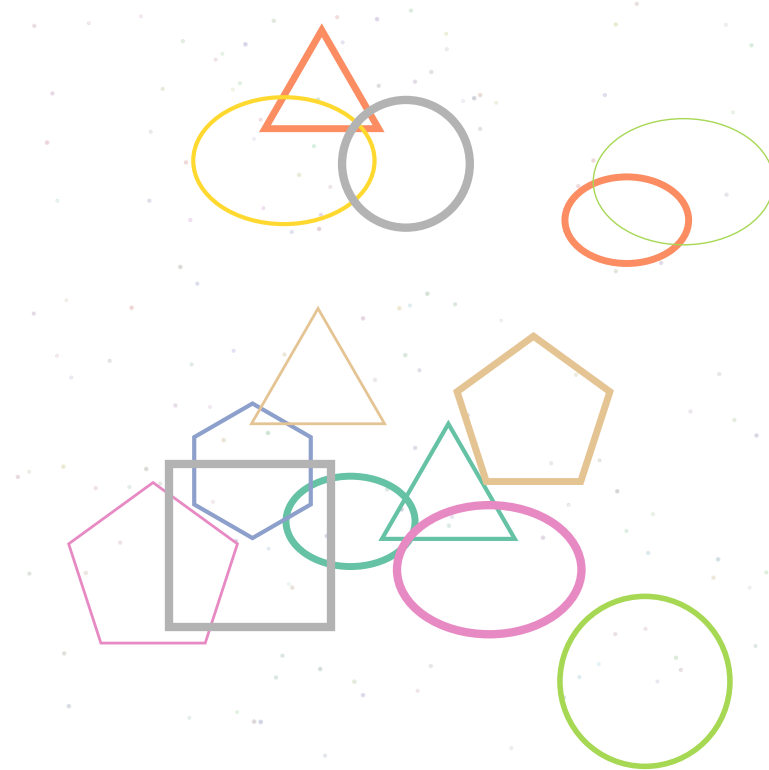[{"shape": "oval", "thickness": 2.5, "radius": 0.42, "center": [0.455, 0.323]}, {"shape": "triangle", "thickness": 1.5, "radius": 0.5, "center": [0.582, 0.35]}, {"shape": "triangle", "thickness": 2.5, "radius": 0.43, "center": [0.418, 0.875]}, {"shape": "oval", "thickness": 2.5, "radius": 0.4, "center": [0.814, 0.714]}, {"shape": "hexagon", "thickness": 1.5, "radius": 0.44, "center": [0.328, 0.389]}, {"shape": "pentagon", "thickness": 1, "radius": 0.58, "center": [0.199, 0.258]}, {"shape": "oval", "thickness": 3, "radius": 0.6, "center": [0.635, 0.26]}, {"shape": "oval", "thickness": 0.5, "radius": 0.59, "center": [0.888, 0.764]}, {"shape": "circle", "thickness": 2, "radius": 0.55, "center": [0.838, 0.115]}, {"shape": "oval", "thickness": 1.5, "radius": 0.59, "center": [0.369, 0.791]}, {"shape": "pentagon", "thickness": 2.5, "radius": 0.52, "center": [0.693, 0.459]}, {"shape": "triangle", "thickness": 1, "radius": 0.5, "center": [0.413, 0.5]}, {"shape": "circle", "thickness": 3, "radius": 0.41, "center": [0.527, 0.787]}, {"shape": "square", "thickness": 3, "radius": 0.53, "center": [0.324, 0.292]}]